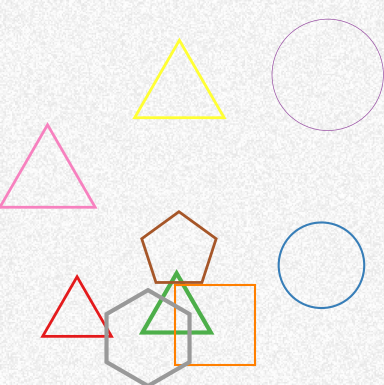[{"shape": "triangle", "thickness": 2, "radius": 0.52, "center": [0.2, 0.178]}, {"shape": "circle", "thickness": 1.5, "radius": 0.56, "center": [0.835, 0.311]}, {"shape": "triangle", "thickness": 3, "radius": 0.51, "center": [0.459, 0.188]}, {"shape": "circle", "thickness": 0.5, "radius": 0.72, "center": [0.851, 0.806]}, {"shape": "square", "thickness": 1.5, "radius": 0.52, "center": [0.558, 0.155]}, {"shape": "triangle", "thickness": 2, "radius": 0.67, "center": [0.466, 0.761]}, {"shape": "pentagon", "thickness": 2, "radius": 0.51, "center": [0.465, 0.348]}, {"shape": "triangle", "thickness": 2, "radius": 0.71, "center": [0.123, 0.533]}, {"shape": "hexagon", "thickness": 3, "radius": 0.62, "center": [0.384, 0.122]}]